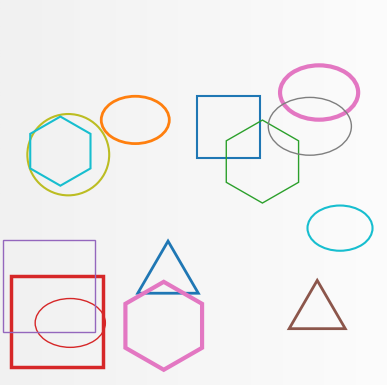[{"shape": "triangle", "thickness": 2, "radius": 0.45, "center": [0.434, 0.283]}, {"shape": "square", "thickness": 1.5, "radius": 0.4, "center": [0.589, 0.671]}, {"shape": "oval", "thickness": 2, "radius": 0.44, "center": [0.349, 0.688]}, {"shape": "hexagon", "thickness": 1, "radius": 0.54, "center": [0.677, 0.58]}, {"shape": "oval", "thickness": 1, "radius": 0.45, "center": [0.181, 0.161]}, {"shape": "square", "thickness": 2.5, "radius": 0.6, "center": [0.148, 0.165]}, {"shape": "square", "thickness": 1, "radius": 0.6, "center": [0.126, 0.257]}, {"shape": "triangle", "thickness": 2, "radius": 0.42, "center": [0.819, 0.188]}, {"shape": "oval", "thickness": 3, "radius": 0.5, "center": [0.823, 0.76]}, {"shape": "hexagon", "thickness": 3, "radius": 0.57, "center": [0.423, 0.154]}, {"shape": "oval", "thickness": 1, "radius": 0.54, "center": [0.8, 0.672]}, {"shape": "circle", "thickness": 1.5, "radius": 0.53, "center": [0.176, 0.598]}, {"shape": "hexagon", "thickness": 1.5, "radius": 0.45, "center": [0.156, 0.607]}, {"shape": "oval", "thickness": 1.5, "radius": 0.42, "center": [0.877, 0.407]}]